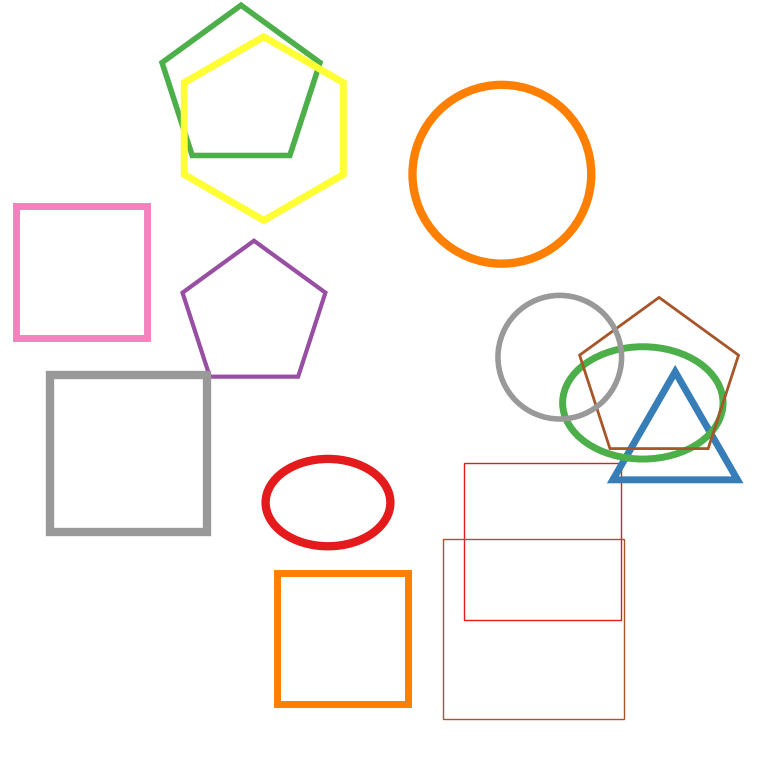[{"shape": "oval", "thickness": 3, "radius": 0.41, "center": [0.426, 0.347]}, {"shape": "square", "thickness": 0.5, "radius": 0.51, "center": [0.704, 0.297]}, {"shape": "triangle", "thickness": 2.5, "radius": 0.47, "center": [0.877, 0.424]}, {"shape": "oval", "thickness": 2.5, "radius": 0.52, "center": [0.835, 0.477]}, {"shape": "pentagon", "thickness": 2, "radius": 0.54, "center": [0.313, 0.885]}, {"shape": "pentagon", "thickness": 1.5, "radius": 0.49, "center": [0.33, 0.59]}, {"shape": "circle", "thickness": 3, "radius": 0.58, "center": [0.652, 0.774]}, {"shape": "square", "thickness": 2.5, "radius": 0.43, "center": [0.445, 0.171]}, {"shape": "hexagon", "thickness": 2.5, "radius": 0.6, "center": [0.343, 0.833]}, {"shape": "pentagon", "thickness": 1, "radius": 0.54, "center": [0.856, 0.505]}, {"shape": "square", "thickness": 0.5, "radius": 0.59, "center": [0.693, 0.183]}, {"shape": "square", "thickness": 2.5, "radius": 0.43, "center": [0.106, 0.647]}, {"shape": "circle", "thickness": 2, "radius": 0.4, "center": [0.727, 0.536]}, {"shape": "square", "thickness": 3, "radius": 0.51, "center": [0.167, 0.411]}]